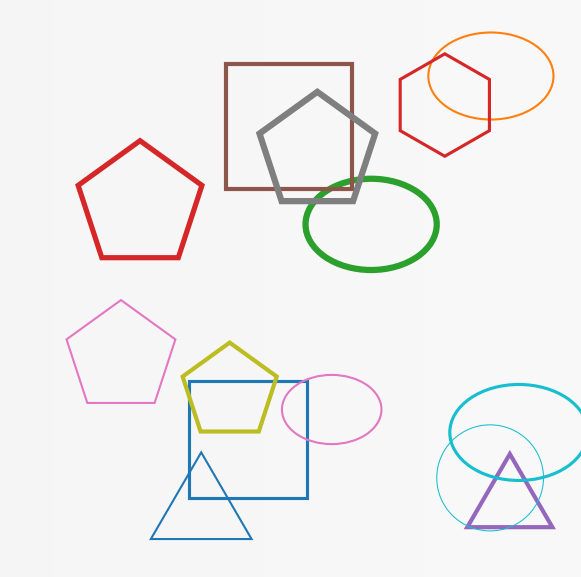[{"shape": "triangle", "thickness": 1, "radius": 0.5, "center": [0.346, 0.116]}, {"shape": "square", "thickness": 1.5, "radius": 0.51, "center": [0.427, 0.237]}, {"shape": "oval", "thickness": 1, "radius": 0.54, "center": [0.845, 0.868]}, {"shape": "oval", "thickness": 3, "radius": 0.56, "center": [0.639, 0.611]}, {"shape": "hexagon", "thickness": 1.5, "radius": 0.44, "center": [0.765, 0.817]}, {"shape": "pentagon", "thickness": 2.5, "radius": 0.56, "center": [0.241, 0.644]}, {"shape": "triangle", "thickness": 2, "radius": 0.42, "center": [0.877, 0.129]}, {"shape": "square", "thickness": 2, "radius": 0.54, "center": [0.497, 0.78]}, {"shape": "pentagon", "thickness": 1, "radius": 0.49, "center": [0.208, 0.381]}, {"shape": "oval", "thickness": 1, "radius": 0.43, "center": [0.571, 0.29]}, {"shape": "pentagon", "thickness": 3, "radius": 0.52, "center": [0.546, 0.735]}, {"shape": "pentagon", "thickness": 2, "radius": 0.43, "center": [0.395, 0.321]}, {"shape": "circle", "thickness": 0.5, "radius": 0.46, "center": [0.843, 0.172]}, {"shape": "oval", "thickness": 1.5, "radius": 0.59, "center": [0.893, 0.25]}]